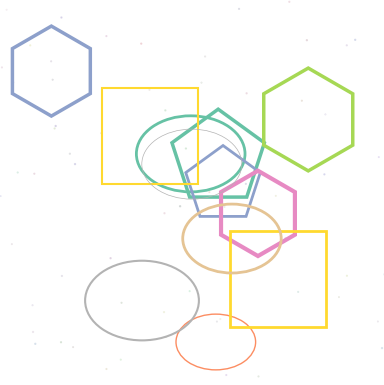[{"shape": "oval", "thickness": 2, "radius": 0.71, "center": [0.495, 0.6]}, {"shape": "pentagon", "thickness": 2.5, "radius": 0.63, "center": [0.567, 0.59]}, {"shape": "oval", "thickness": 1, "radius": 0.52, "center": [0.561, 0.112]}, {"shape": "pentagon", "thickness": 2, "radius": 0.51, "center": [0.579, 0.52]}, {"shape": "hexagon", "thickness": 2.5, "radius": 0.58, "center": [0.133, 0.815]}, {"shape": "hexagon", "thickness": 3, "radius": 0.55, "center": [0.67, 0.446]}, {"shape": "hexagon", "thickness": 2.5, "radius": 0.67, "center": [0.801, 0.69]}, {"shape": "square", "thickness": 2, "radius": 0.63, "center": [0.722, 0.276]}, {"shape": "square", "thickness": 1.5, "radius": 0.62, "center": [0.39, 0.646]}, {"shape": "oval", "thickness": 2, "radius": 0.64, "center": [0.602, 0.38]}, {"shape": "oval", "thickness": 1.5, "radius": 0.74, "center": [0.369, 0.219]}, {"shape": "oval", "thickness": 0.5, "radius": 0.65, "center": [0.498, 0.574]}]